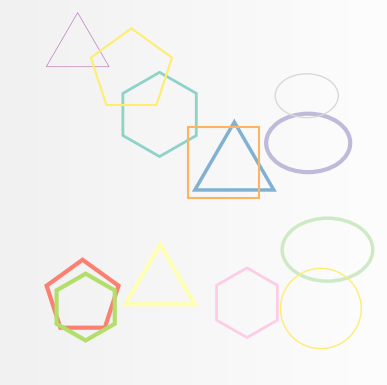[{"shape": "hexagon", "thickness": 2, "radius": 0.55, "center": [0.412, 0.703]}, {"shape": "triangle", "thickness": 3, "radius": 0.52, "center": [0.413, 0.261]}, {"shape": "oval", "thickness": 3, "radius": 0.54, "center": [0.795, 0.629]}, {"shape": "pentagon", "thickness": 3, "radius": 0.49, "center": [0.213, 0.228]}, {"shape": "triangle", "thickness": 2.5, "radius": 0.59, "center": [0.605, 0.565]}, {"shape": "square", "thickness": 1.5, "radius": 0.46, "center": [0.576, 0.578]}, {"shape": "hexagon", "thickness": 3, "radius": 0.43, "center": [0.221, 0.202]}, {"shape": "hexagon", "thickness": 2, "radius": 0.45, "center": [0.637, 0.214]}, {"shape": "oval", "thickness": 1, "radius": 0.41, "center": [0.792, 0.751]}, {"shape": "triangle", "thickness": 0.5, "radius": 0.47, "center": [0.2, 0.874]}, {"shape": "oval", "thickness": 2.5, "radius": 0.58, "center": [0.845, 0.351]}, {"shape": "circle", "thickness": 1, "radius": 0.52, "center": [0.828, 0.199]}, {"shape": "pentagon", "thickness": 1.5, "radius": 0.55, "center": [0.339, 0.816]}]